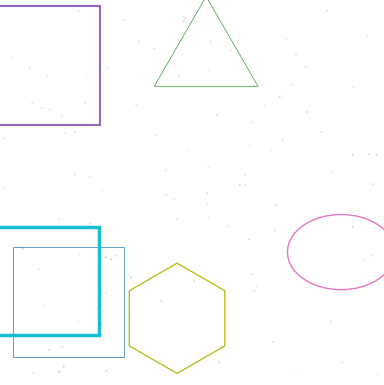[{"shape": "square", "thickness": 0.5, "radius": 0.72, "center": [0.178, 0.216]}, {"shape": "triangle", "thickness": 0.5, "radius": 0.78, "center": [0.535, 0.854]}, {"shape": "square", "thickness": 1.5, "radius": 0.77, "center": [0.106, 0.83]}, {"shape": "oval", "thickness": 1, "radius": 0.7, "center": [0.886, 0.345]}, {"shape": "hexagon", "thickness": 1, "radius": 0.72, "center": [0.46, 0.173]}, {"shape": "square", "thickness": 2.5, "radius": 0.7, "center": [0.117, 0.27]}]